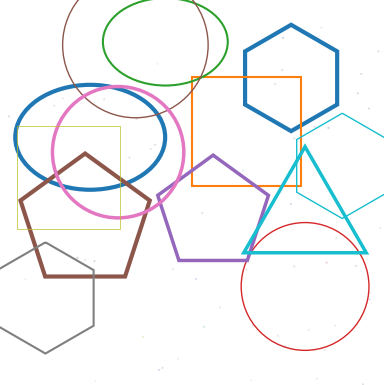[{"shape": "oval", "thickness": 3, "radius": 0.97, "center": [0.234, 0.643]}, {"shape": "hexagon", "thickness": 3, "radius": 0.69, "center": [0.756, 0.798]}, {"shape": "square", "thickness": 1.5, "radius": 0.71, "center": [0.64, 0.659]}, {"shape": "oval", "thickness": 1.5, "radius": 0.81, "center": [0.429, 0.891]}, {"shape": "circle", "thickness": 1, "radius": 0.83, "center": [0.792, 0.256]}, {"shape": "pentagon", "thickness": 2.5, "radius": 0.76, "center": [0.554, 0.446]}, {"shape": "circle", "thickness": 1, "radius": 0.94, "center": [0.352, 0.883]}, {"shape": "pentagon", "thickness": 3, "radius": 0.88, "center": [0.221, 0.425]}, {"shape": "circle", "thickness": 2.5, "radius": 0.85, "center": [0.307, 0.605]}, {"shape": "hexagon", "thickness": 1.5, "radius": 0.72, "center": [0.118, 0.226]}, {"shape": "square", "thickness": 0.5, "radius": 0.67, "center": [0.178, 0.54]}, {"shape": "triangle", "thickness": 2.5, "radius": 0.92, "center": [0.792, 0.435]}, {"shape": "hexagon", "thickness": 1, "radius": 0.68, "center": [0.889, 0.569]}]